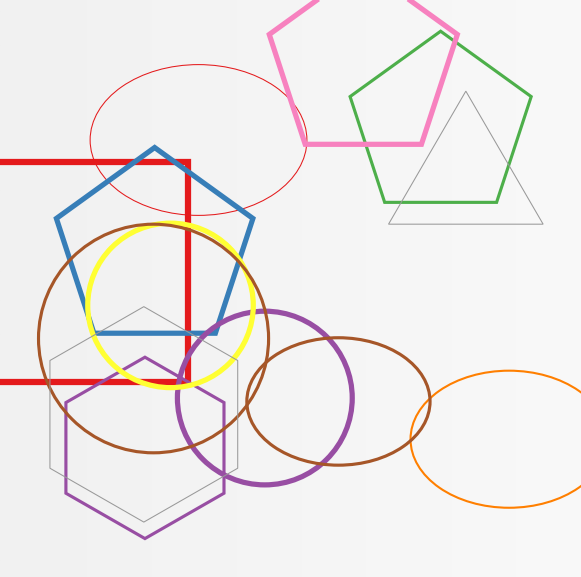[{"shape": "square", "thickness": 3, "radius": 0.95, "center": [0.133, 0.528]}, {"shape": "oval", "thickness": 0.5, "radius": 0.93, "center": [0.342, 0.757]}, {"shape": "pentagon", "thickness": 2.5, "radius": 0.89, "center": [0.266, 0.566]}, {"shape": "pentagon", "thickness": 1.5, "radius": 0.82, "center": [0.758, 0.781]}, {"shape": "circle", "thickness": 2.5, "radius": 0.75, "center": [0.456, 0.31]}, {"shape": "hexagon", "thickness": 1.5, "radius": 0.79, "center": [0.249, 0.224]}, {"shape": "oval", "thickness": 1, "radius": 0.85, "center": [0.876, 0.239]}, {"shape": "circle", "thickness": 2.5, "radius": 0.71, "center": [0.293, 0.47]}, {"shape": "circle", "thickness": 1.5, "radius": 0.99, "center": [0.264, 0.413]}, {"shape": "oval", "thickness": 1.5, "radius": 0.79, "center": [0.582, 0.304]}, {"shape": "pentagon", "thickness": 2.5, "radius": 0.85, "center": [0.625, 0.887]}, {"shape": "triangle", "thickness": 0.5, "radius": 0.77, "center": [0.801, 0.688]}, {"shape": "hexagon", "thickness": 0.5, "radius": 0.93, "center": [0.247, 0.282]}]